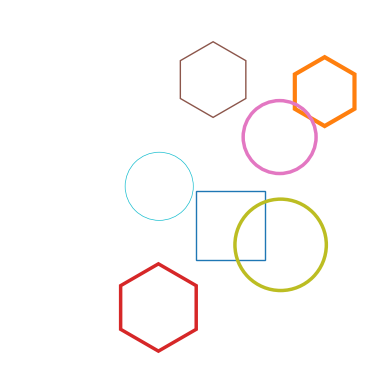[{"shape": "square", "thickness": 1, "radius": 0.44, "center": [0.599, 0.414]}, {"shape": "hexagon", "thickness": 3, "radius": 0.45, "center": [0.843, 0.762]}, {"shape": "hexagon", "thickness": 2.5, "radius": 0.57, "center": [0.411, 0.201]}, {"shape": "hexagon", "thickness": 1, "radius": 0.49, "center": [0.553, 0.793]}, {"shape": "circle", "thickness": 2.5, "radius": 0.47, "center": [0.726, 0.644]}, {"shape": "circle", "thickness": 2.5, "radius": 0.59, "center": [0.729, 0.364]}, {"shape": "circle", "thickness": 0.5, "radius": 0.44, "center": [0.414, 0.516]}]